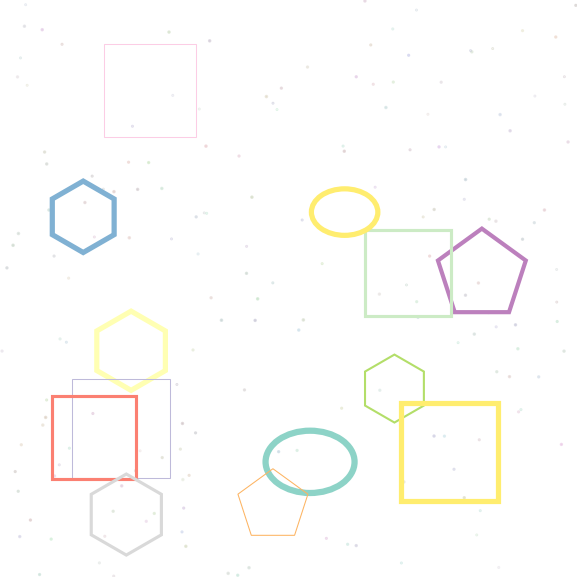[{"shape": "oval", "thickness": 3, "radius": 0.39, "center": [0.537, 0.199]}, {"shape": "hexagon", "thickness": 2.5, "radius": 0.34, "center": [0.227, 0.392]}, {"shape": "square", "thickness": 0.5, "radius": 0.43, "center": [0.209, 0.257]}, {"shape": "square", "thickness": 1.5, "radius": 0.36, "center": [0.163, 0.242]}, {"shape": "hexagon", "thickness": 2.5, "radius": 0.31, "center": [0.144, 0.624]}, {"shape": "pentagon", "thickness": 0.5, "radius": 0.32, "center": [0.473, 0.124]}, {"shape": "hexagon", "thickness": 1, "radius": 0.29, "center": [0.683, 0.326]}, {"shape": "square", "thickness": 0.5, "radius": 0.4, "center": [0.26, 0.843]}, {"shape": "hexagon", "thickness": 1.5, "radius": 0.35, "center": [0.219, 0.108]}, {"shape": "pentagon", "thickness": 2, "radius": 0.4, "center": [0.834, 0.523]}, {"shape": "square", "thickness": 1.5, "radius": 0.37, "center": [0.706, 0.526]}, {"shape": "oval", "thickness": 2.5, "radius": 0.29, "center": [0.597, 0.632]}, {"shape": "square", "thickness": 2.5, "radius": 0.42, "center": [0.778, 0.216]}]